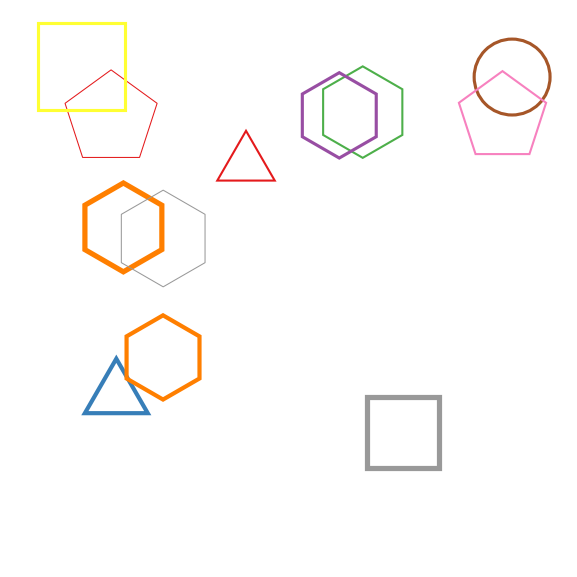[{"shape": "pentagon", "thickness": 0.5, "radius": 0.42, "center": [0.192, 0.794]}, {"shape": "triangle", "thickness": 1, "radius": 0.29, "center": [0.426, 0.715]}, {"shape": "triangle", "thickness": 2, "radius": 0.31, "center": [0.201, 0.315]}, {"shape": "hexagon", "thickness": 1, "radius": 0.4, "center": [0.628, 0.805]}, {"shape": "hexagon", "thickness": 1.5, "radius": 0.37, "center": [0.587, 0.799]}, {"shape": "hexagon", "thickness": 2, "radius": 0.36, "center": [0.282, 0.38]}, {"shape": "hexagon", "thickness": 2.5, "radius": 0.38, "center": [0.214, 0.605]}, {"shape": "square", "thickness": 1.5, "radius": 0.38, "center": [0.141, 0.884]}, {"shape": "circle", "thickness": 1.5, "radius": 0.33, "center": [0.887, 0.866]}, {"shape": "pentagon", "thickness": 1, "radius": 0.4, "center": [0.87, 0.797]}, {"shape": "hexagon", "thickness": 0.5, "radius": 0.42, "center": [0.283, 0.586]}, {"shape": "square", "thickness": 2.5, "radius": 0.31, "center": [0.698, 0.25]}]